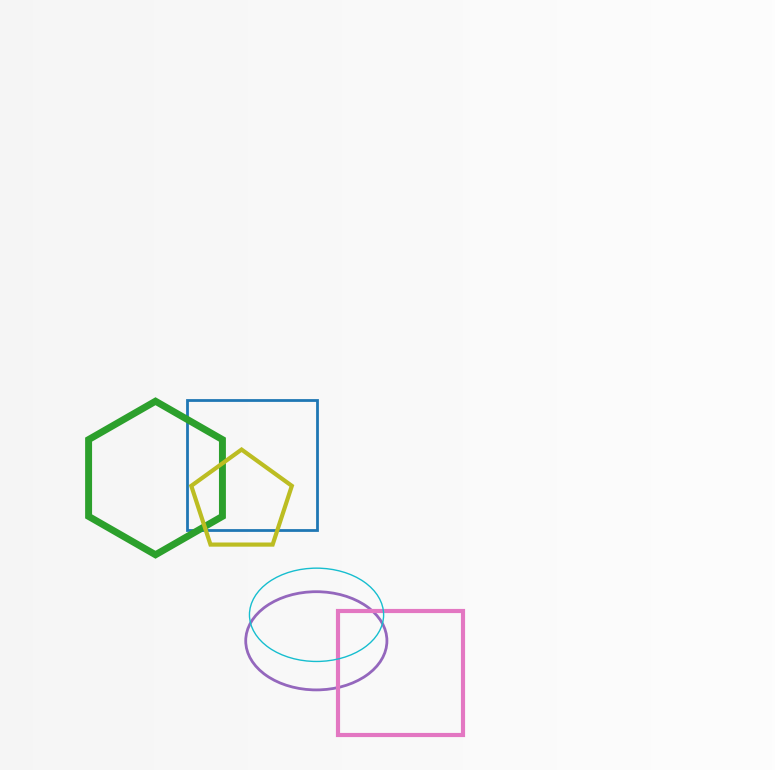[{"shape": "square", "thickness": 1, "radius": 0.42, "center": [0.325, 0.396]}, {"shape": "hexagon", "thickness": 2.5, "radius": 0.5, "center": [0.201, 0.379]}, {"shape": "oval", "thickness": 1, "radius": 0.46, "center": [0.408, 0.168]}, {"shape": "square", "thickness": 1.5, "radius": 0.4, "center": [0.516, 0.126]}, {"shape": "pentagon", "thickness": 1.5, "radius": 0.34, "center": [0.312, 0.348]}, {"shape": "oval", "thickness": 0.5, "radius": 0.43, "center": [0.408, 0.202]}]